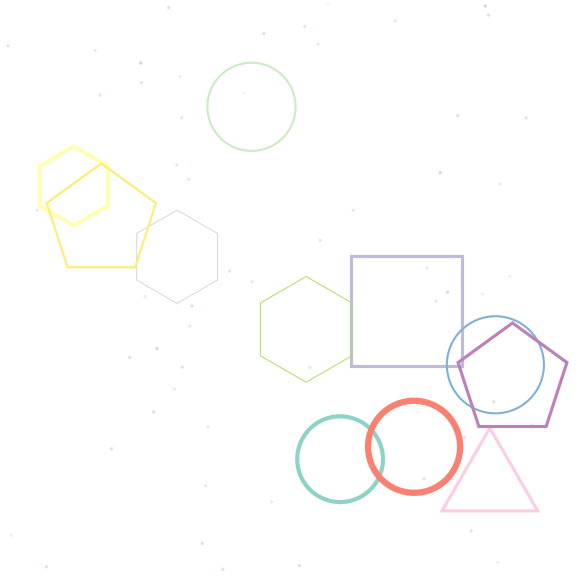[{"shape": "circle", "thickness": 2, "radius": 0.37, "center": [0.589, 0.204]}, {"shape": "hexagon", "thickness": 2, "radius": 0.34, "center": [0.128, 0.677]}, {"shape": "square", "thickness": 1.5, "radius": 0.48, "center": [0.704, 0.461]}, {"shape": "circle", "thickness": 3, "radius": 0.4, "center": [0.717, 0.225]}, {"shape": "circle", "thickness": 1, "radius": 0.42, "center": [0.858, 0.367]}, {"shape": "hexagon", "thickness": 0.5, "radius": 0.46, "center": [0.53, 0.429]}, {"shape": "triangle", "thickness": 1.5, "radius": 0.48, "center": [0.848, 0.162]}, {"shape": "hexagon", "thickness": 0.5, "radius": 0.4, "center": [0.307, 0.555]}, {"shape": "pentagon", "thickness": 1.5, "radius": 0.5, "center": [0.887, 0.341]}, {"shape": "circle", "thickness": 1, "radius": 0.38, "center": [0.435, 0.814]}, {"shape": "pentagon", "thickness": 1, "radius": 0.5, "center": [0.176, 0.617]}]